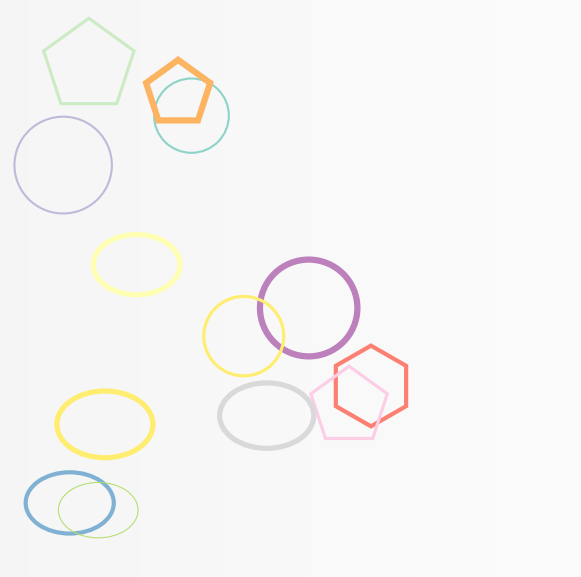[{"shape": "circle", "thickness": 1, "radius": 0.32, "center": [0.329, 0.799]}, {"shape": "oval", "thickness": 2.5, "radius": 0.37, "center": [0.235, 0.541]}, {"shape": "circle", "thickness": 1, "radius": 0.42, "center": [0.109, 0.713]}, {"shape": "hexagon", "thickness": 2, "radius": 0.35, "center": [0.638, 0.331]}, {"shape": "oval", "thickness": 2, "radius": 0.38, "center": [0.12, 0.128]}, {"shape": "pentagon", "thickness": 3, "radius": 0.29, "center": [0.306, 0.838]}, {"shape": "oval", "thickness": 0.5, "radius": 0.34, "center": [0.169, 0.116]}, {"shape": "pentagon", "thickness": 1.5, "radius": 0.35, "center": [0.601, 0.296]}, {"shape": "oval", "thickness": 2.5, "radius": 0.4, "center": [0.459, 0.279]}, {"shape": "circle", "thickness": 3, "radius": 0.42, "center": [0.531, 0.466]}, {"shape": "pentagon", "thickness": 1.5, "radius": 0.41, "center": [0.153, 0.886]}, {"shape": "oval", "thickness": 2.5, "radius": 0.41, "center": [0.18, 0.264]}, {"shape": "circle", "thickness": 1.5, "radius": 0.34, "center": [0.419, 0.417]}]